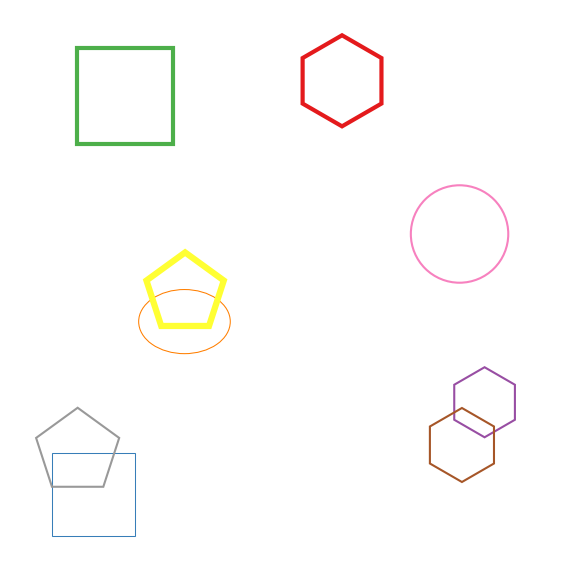[{"shape": "hexagon", "thickness": 2, "radius": 0.39, "center": [0.592, 0.859]}, {"shape": "square", "thickness": 0.5, "radius": 0.36, "center": [0.162, 0.143]}, {"shape": "square", "thickness": 2, "radius": 0.41, "center": [0.216, 0.833]}, {"shape": "hexagon", "thickness": 1, "radius": 0.3, "center": [0.839, 0.303]}, {"shape": "oval", "thickness": 0.5, "radius": 0.4, "center": [0.319, 0.442]}, {"shape": "pentagon", "thickness": 3, "radius": 0.35, "center": [0.321, 0.492]}, {"shape": "hexagon", "thickness": 1, "radius": 0.32, "center": [0.8, 0.229]}, {"shape": "circle", "thickness": 1, "radius": 0.42, "center": [0.796, 0.594]}, {"shape": "pentagon", "thickness": 1, "radius": 0.38, "center": [0.134, 0.217]}]